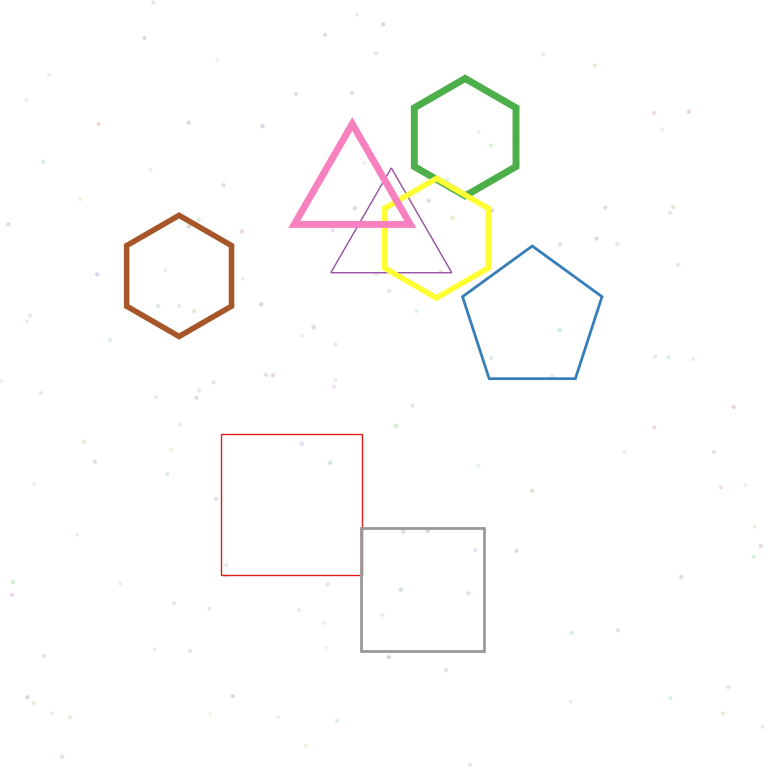[{"shape": "square", "thickness": 0.5, "radius": 0.46, "center": [0.379, 0.345]}, {"shape": "pentagon", "thickness": 1, "radius": 0.48, "center": [0.691, 0.585]}, {"shape": "hexagon", "thickness": 2.5, "radius": 0.38, "center": [0.604, 0.822]}, {"shape": "triangle", "thickness": 0.5, "radius": 0.45, "center": [0.508, 0.691]}, {"shape": "hexagon", "thickness": 2, "radius": 0.39, "center": [0.567, 0.691]}, {"shape": "hexagon", "thickness": 2, "radius": 0.39, "center": [0.233, 0.642]}, {"shape": "triangle", "thickness": 2.5, "radius": 0.44, "center": [0.457, 0.752]}, {"shape": "square", "thickness": 1, "radius": 0.4, "center": [0.548, 0.235]}]